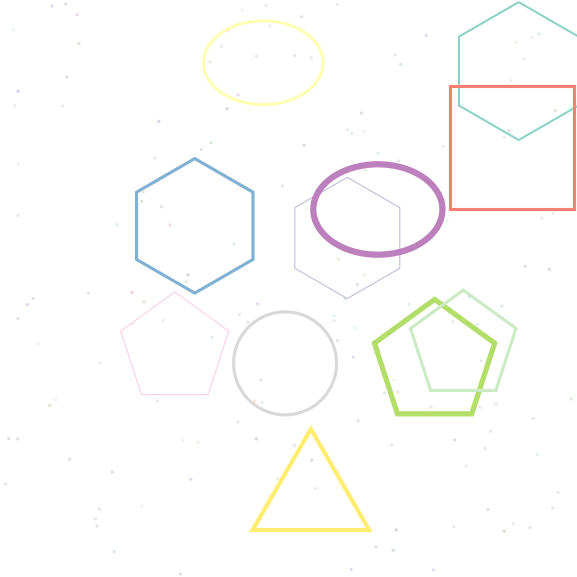[{"shape": "hexagon", "thickness": 1, "radius": 0.6, "center": [0.898, 0.876]}, {"shape": "oval", "thickness": 1.5, "radius": 0.52, "center": [0.456, 0.891]}, {"shape": "hexagon", "thickness": 0.5, "radius": 0.52, "center": [0.601, 0.587]}, {"shape": "square", "thickness": 1.5, "radius": 0.53, "center": [0.887, 0.744]}, {"shape": "hexagon", "thickness": 1.5, "radius": 0.58, "center": [0.337, 0.608]}, {"shape": "pentagon", "thickness": 2.5, "radius": 0.55, "center": [0.752, 0.371]}, {"shape": "pentagon", "thickness": 0.5, "radius": 0.49, "center": [0.303, 0.395]}, {"shape": "circle", "thickness": 1.5, "radius": 0.45, "center": [0.494, 0.37]}, {"shape": "oval", "thickness": 3, "radius": 0.56, "center": [0.654, 0.636]}, {"shape": "pentagon", "thickness": 1.5, "radius": 0.48, "center": [0.802, 0.401]}, {"shape": "triangle", "thickness": 2, "radius": 0.58, "center": [0.538, 0.14]}]